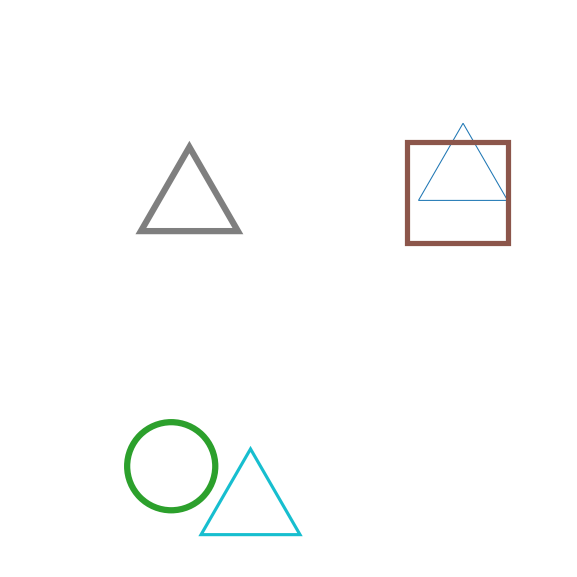[{"shape": "triangle", "thickness": 0.5, "radius": 0.45, "center": [0.802, 0.697]}, {"shape": "circle", "thickness": 3, "radius": 0.38, "center": [0.296, 0.192]}, {"shape": "square", "thickness": 2.5, "radius": 0.44, "center": [0.792, 0.666]}, {"shape": "triangle", "thickness": 3, "radius": 0.49, "center": [0.328, 0.647]}, {"shape": "triangle", "thickness": 1.5, "radius": 0.49, "center": [0.434, 0.123]}]